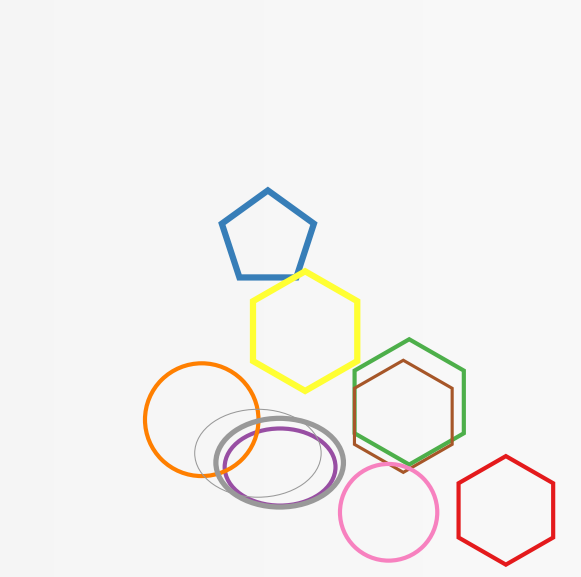[{"shape": "hexagon", "thickness": 2, "radius": 0.47, "center": [0.87, 0.115]}, {"shape": "pentagon", "thickness": 3, "radius": 0.42, "center": [0.461, 0.586]}, {"shape": "hexagon", "thickness": 2, "radius": 0.54, "center": [0.704, 0.303]}, {"shape": "oval", "thickness": 2, "radius": 0.48, "center": [0.482, 0.19]}, {"shape": "circle", "thickness": 2, "radius": 0.49, "center": [0.347, 0.272]}, {"shape": "hexagon", "thickness": 3, "radius": 0.52, "center": [0.525, 0.426]}, {"shape": "hexagon", "thickness": 1.5, "radius": 0.49, "center": [0.694, 0.278]}, {"shape": "circle", "thickness": 2, "radius": 0.42, "center": [0.669, 0.112]}, {"shape": "oval", "thickness": 0.5, "radius": 0.54, "center": [0.444, 0.214]}, {"shape": "oval", "thickness": 2.5, "radius": 0.55, "center": [0.481, 0.198]}]